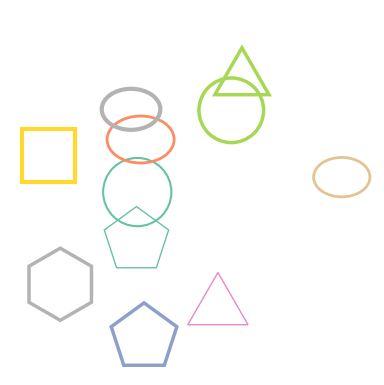[{"shape": "pentagon", "thickness": 1, "radius": 0.44, "center": [0.354, 0.376]}, {"shape": "circle", "thickness": 1.5, "radius": 0.44, "center": [0.357, 0.501]}, {"shape": "oval", "thickness": 2, "radius": 0.44, "center": [0.365, 0.638]}, {"shape": "pentagon", "thickness": 2.5, "radius": 0.45, "center": [0.374, 0.124]}, {"shape": "triangle", "thickness": 1, "radius": 0.45, "center": [0.566, 0.202]}, {"shape": "triangle", "thickness": 2.5, "radius": 0.41, "center": [0.628, 0.795]}, {"shape": "circle", "thickness": 2.5, "radius": 0.42, "center": [0.601, 0.714]}, {"shape": "square", "thickness": 3, "radius": 0.35, "center": [0.126, 0.596]}, {"shape": "oval", "thickness": 2, "radius": 0.37, "center": [0.888, 0.54]}, {"shape": "hexagon", "thickness": 2.5, "radius": 0.47, "center": [0.156, 0.262]}, {"shape": "oval", "thickness": 3, "radius": 0.38, "center": [0.34, 0.716]}]